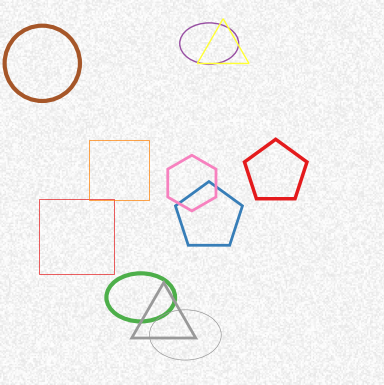[{"shape": "pentagon", "thickness": 2.5, "radius": 0.43, "center": [0.716, 0.553]}, {"shape": "square", "thickness": 0.5, "radius": 0.48, "center": [0.198, 0.385]}, {"shape": "pentagon", "thickness": 2, "radius": 0.46, "center": [0.543, 0.437]}, {"shape": "oval", "thickness": 3, "radius": 0.45, "center": [0.366, 0.228]}, {"shape": "oval", "thickness": 1, "radius": 0.38, "center": [0.543, 0.887]}, {"shape": "square", "thickness": 0.5, "radius": 0.39, "center": [0.309, 0.559]}, {"shape": "triangle", "thickness": 1, "radius": 0.39, "center": [0.58, 0.874]}, {"shape": "circle", "thickness": 3, "radius": 0.49, "center": [0.11, 0.836]}, {"shape": "hexagon", "thickness": 2, "radius": 0.36, "center": [0.498, 0.524]}, {"shape": "triangle", "thickness": 2, "radius": 0.48, "center": [0.425, 0.17]}, {"shape": "oval", "thickness": 0.5, "radius": 0.47, "center": [0.481, 0.13]}]